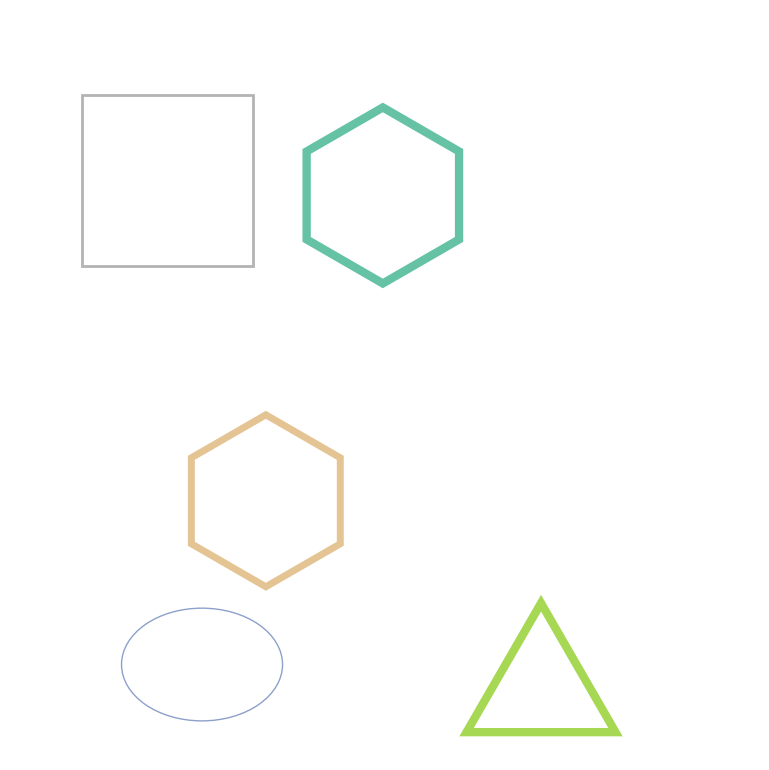[{"shape": "hexagon", "thickness": 3, "radius": 0.57, "center": [0.497, 0.746]}, {"shape": "oval", "thickness": 0.5, "radius": 0.52, "center": [0.262, 0.137]}, {"shape": "triangle", "thickness": 3, "radius": 0.56, "center": [0.703, 0.105]}, {"shape": "hexagon", "thickness": 2.5, "radius": 0.56, "center": [0.345, 0.35]}, {"shape": "square", "thickness": 1, "radius": 0.55, "center": [0.218, 0.765]}]